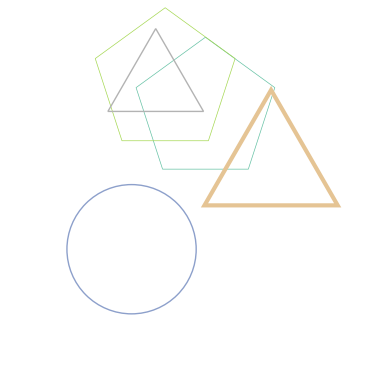[{"shape": "pentagon", "thickness": 0.5, "radius": 0.95, "center": [0.534, 0.714]}, {"shape": "circle", "thickness": 1, "radius": 0.84, "center": [0.342, 0.353]}, {"shape": "pentagon", "thickness": 0.5, "radius": 0.95, "center": [0.429, 0.789]}, {"shape": "triangle", "thickness": 3, "radius": 1.0, "center": [0.704, 0.566]}, {"shape": "triangle", "thickness": 1, "radius": 0.72, "center": [0.404, 0.782]}]